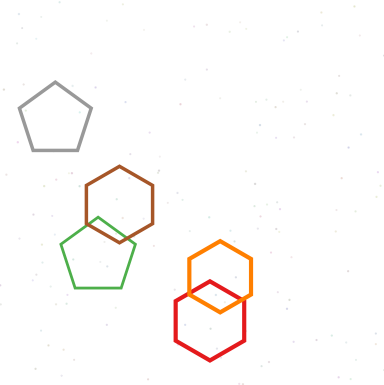[{"shape": "hexagon", "thickness": 3, "radius": 0.51, "center": [0.545, 0.167]}, {"shape": "pentagon", "thickness": 2, "radius": 0.51, "center": [0.255, 0.334]}, {"shape": "hexagon", "thickness": 3, "radius": 0.46, "center": [0.572, 0.281]}, {"shape": "hexagon", "thickness": 2.5, "radius": 0.5, "center": [0.31, 0.469]}, {"shape": "pentagon", "thickness": 2.5, "radius": 0.49, "center": [0.144, 0.689]}]